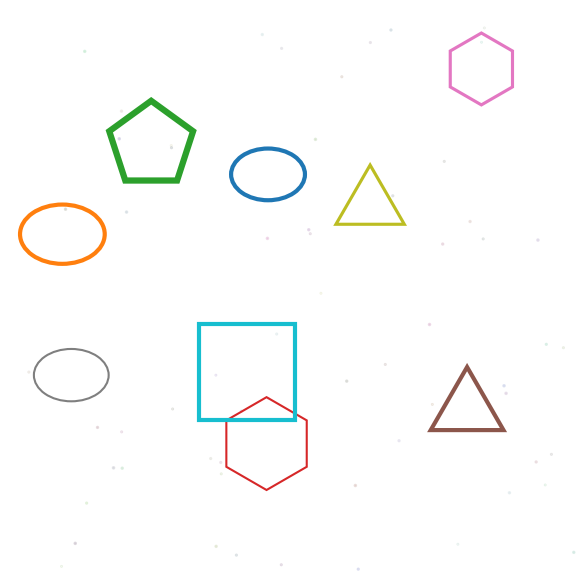[{"shape": "oval", "thickness": 2, "radius": 0.32, "center": [0.464, 0.697]}, {"shape": "oval", "thickness": 2, "radius": 0.37, "center": [0.108, 0.594]}, {"shape": "pentagon", "thickness": 3, "radius": 0.38, "center": [0.262, 0.748]}, {"shape": "hexagon", "thickness": 1, "radius": 0.4, "center": [0.462, 0.231]}, {"shape": "triangle", "thickness": 2, "radius": 0.36, "center": [0.809, 0.291]}, {"shape": "hexagon", "thickness": 1.5, "radius": 0.31, "center": [0.834, 0.88]}, {"shape": "oval", "thickness": 1, "radius": 0.32, "center": [0.123, 0.35]}, {"shape": "triangle", "thickness": 1.5, "radius": 0.34, "center": [0.641, 0.645]}, {"shape": "square", "thickness": 2, "radius": 0.42, "center": [0.427, 0.355]}]